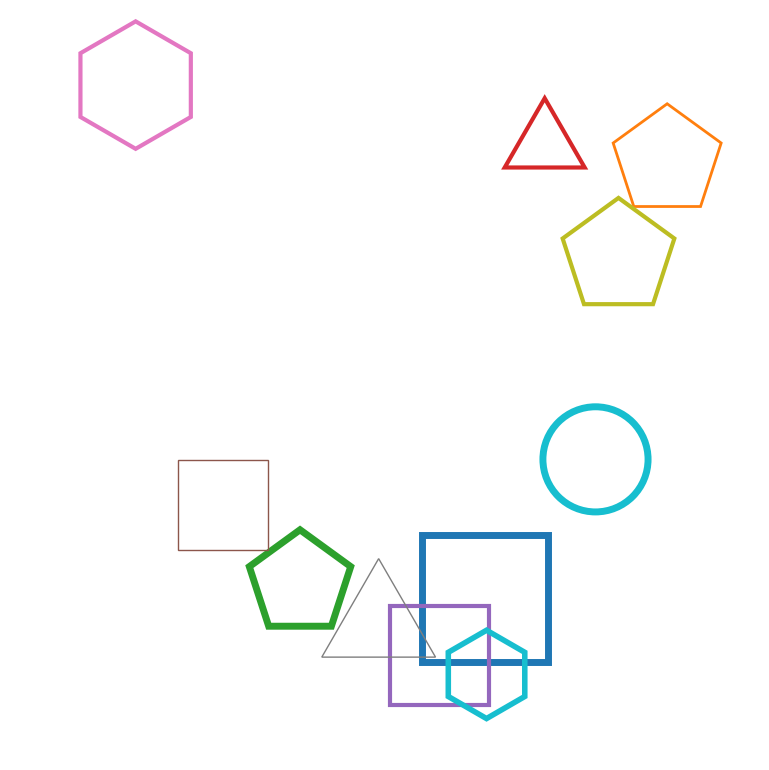[{"shape": "square", "thickness": 2.5, "radius": 0.41, "center": [0.63, 0.223]}, {"shape": "pentagon", "thickness": 1, "radius": 0.37, "center": [0.866, 0.791]}, {"shape": "pentagon", "thickness": 2.5, "radius": 0.35, "center": [0.39, 0.243]}, {"shape": "triangle", "thickness": 1.5, "radius": 0.3, "center": [0.707, 0.812]}, {"shape": "square", "thickness": 1.5, "radius": 0.32, "center": [0.57, 0.148]}, {"shape": "square", "thickness": 0.5, "radius": 0.29, "center": [0.289, 0.345]}, {"shape": "hexagon", "thickness": 1.5, "radius": 0.41, "center": [0.176, 0.889]}, {"shape": "triangle", "thickness": 0.5, "radius": 0.43, "center": [0.492, 0.189]}, {"shape": "pentagon", "thickness": 1.5, "radius": 0.38, "center": [0.803, 0.667]}, {"shape": "hexagon", "thickness": 2, "radius": 0.29, "center": [0.632, 0.124]}, {"shape": "circle", "thickness": 2.5, "radius": 0.34, "center": [0.773, 0.403]}]